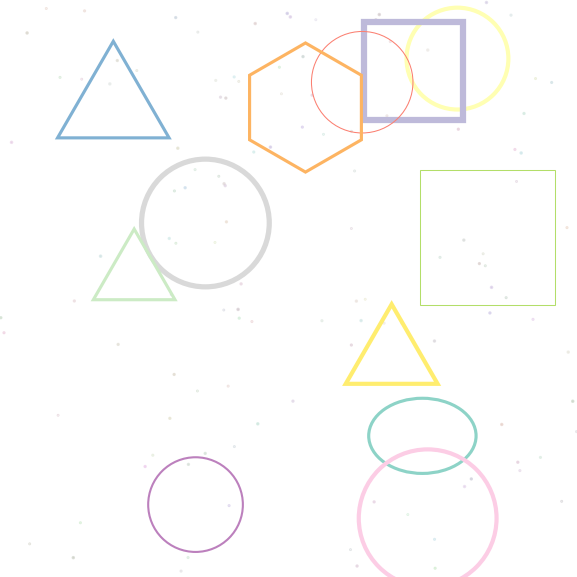[{"shape": "oval", "thickness": 1.5, "radius": 0.46, "center": [0.731, 0.244]}, {"shape": "circle", "thickness": 2, "radius": 0.44, "center": [0.792, 0.898]}, {"shape": "square", "thickness": 3, "radius": 0.43, "center": [0.716, 0.876]}, {"shape": "circle", "thickness": 0.5, "radius": 0.44, "center": [0.627, 0.857]}, {"shape": "triangle", "thickness": 1.5, "radius": 0.56, "center": [0.196, 0.816]}, {"shape": "hexagon", "thickness": 1.5, "radius": 0.56, "center": [0.529, 0.813]}, {"shape": "square", "thickness": 0.5, "radius": 0.59, "center": [0.844, 0.588]}, {"shape": "circle", "thickness": 2, "radius": 0.6, "center": [0.741, 0.102]}, {"shape": "circle", "thickness": 2.5, "radius": 0.55, "center": [0.356, 0.613]}, {"shape": "circle", "thickness": 1, "radius": 0.41, "center": [0.339, 0.125]}, {"shape": "triangle", "thickness": 1.5, "radius": 0.41, "center": [0.232, 0.521]}, {"shape": "triangle", "thickness": 2, "radius": 0.46, "center": [0.678, 0.38]}]